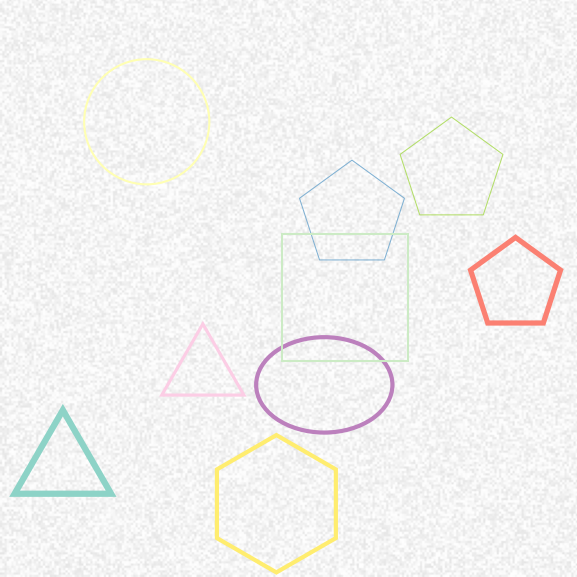[{"shape": "triangle", "thickness": 3, "radius": 0.48, "center": [0.109, 0.192]}, {"shape": "circle", "thickness": 1, "radius": 0.54, "center": [0.254, 0.788]}, {"shape": "pentagon", "thickness": 2.5, "radius": 0.41, "center": [0.893, 0.506]}, {"shape": "pentagon", "thickness": 0.5, "radius": 0.48, "center": [0.609, 0.626]}, {"shape": "pentagon", "thickness": 0.5, "radius": 0.47, "center": [0.782, 0.703]}, {"shape": "triangle", "thickness": 1.5, "radius": 0.41, "center": [0.351, 0.356]}, {"shape": "oval", "thickness": 2, "radius": 0.59, "center": [0.562, 0.333]}, {"shape": "square", "thickness": 1, "radius": 0.55, "center": [0.597, 0.484]}, {"shape": "hexagon", "thickness": 2, "radius": 0.59, "center": [0.479, 0.127]}]